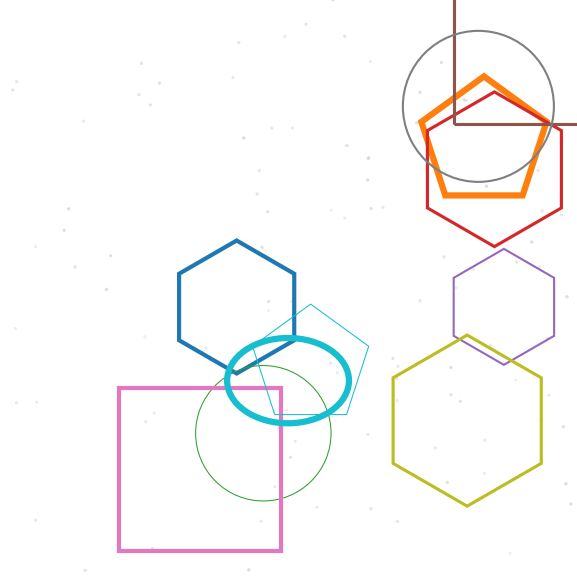[{"shape": "hexagon", "thickness": 2, "radius": 0.58, "center": [0.41, 0.468]}, {"shape": "pentagon", "thickness": 3, "radius": 0.57, "center": [0.838, 0.753]}, {"shape": "circle", "thickness": 0.5, "radius": 0.59, "center": [0.456, 0.249]}, {"shape": "hexagon", "thickness": 1.5, "radius": 0.67, "center": [0.856, 0.706]}, {"shape": "hexagon", "thickness": 1, "radius": 0.5, "center": [0.873, 0.468]}, {"shape": "square", "thickness": 1.5, "radius": 0.56, "center": [0.898, 0.896]}, {"shape": "square", "thickness": 2, "radius": 0.7, "center": [0.346, 0.186]}, {"shape": "circle", "thickness": 1, "radius": 0.65, "center": [0.828, 0.815]}, {"shape": "hexagon", "thickness": 1.5, "radius": 0.74, "center": [0.809, 0.271]}, {"shape": "pentagon", "thickness": 0.5, "radius": 0.53, "center": [0.538, 0.367]}, {"shape": "oval", "thickness": 3, "radius": 0.53, "center": [0.499, 0.34]}]